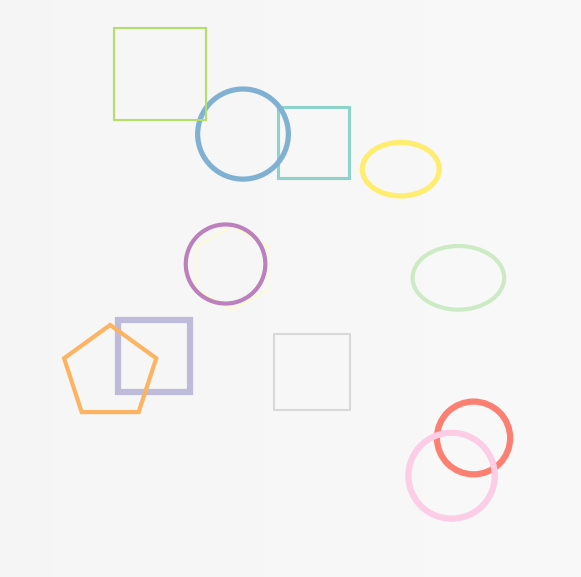[{"shape": "square", "thickness": 1.5, "radius": 0.31, "center": [0.539, 0.752]}, {"shape": "hexagon", "thickness": 0.5, "radius": 0.36, "center": [0.4, 0.535]}, {"shape": "square", "thickness": 3, "radius": 0.31, "center": [0.265, 0.383]}, {"shape": "circle", "thickness": 3, "radius": 0.31, "center": [0.815, 0.241]}, {"shape": "circle", "thickness": 2.5, "radius": 0.39, "center": [0.418, 0.767]}, {"shape": "pentagon", "thickness": 2, "radius": 0.42, "center": [0.19, 0.353]}, {"shape": "square", "thickness": 1, "radius": 0.39, "center": [0.276, 0.871]}, {"shape": "circle", "thickness": 3, "radius": 0.37, "center": [0.777, 0.175]}, {"shape": "square", "thickness": 1, "radius": 0.33, "center": [0.536, 0.355]}, {"shape": "circle", "thickness": 2, "radius": 0.34, "center": [0.388, 0.542]}, {"shape": "oval", "thickness": 2, "radius": 0.39, "center": [0.789, 0.518]}, {"shape": "oval", "thickness": 2.5, "radius": 0.33, "center": [0.69, 0.706]}]